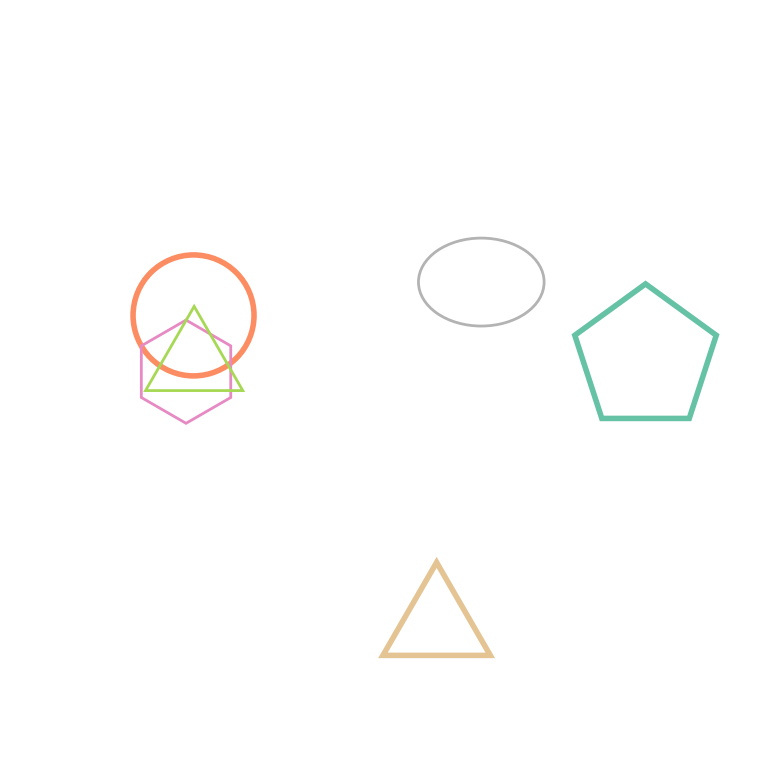[{"shape": "pentagon", "thickness": 2, "radius": 0.48, "center": [0.838, 0.535]}, {"shape": "circle", "thickness": 2, "radius": 0.39, "center": [0.251, 0.59]}, {"shape": "hexagon", "thickness": 1, "radius": 0.34, "center": [0.242, 0.517]}, {"shape": "triangle", "thickness": 1, "radius": 0.36, "center": [0.252, 0.529]}, {"shape": "triangle", "thickness": 2, "radius": 0.4, "center": [0.567, 0.189]}, {"shape": "oval", "thickness": 1, "radius": 0.41, "center": [0.625, 0.634]}]